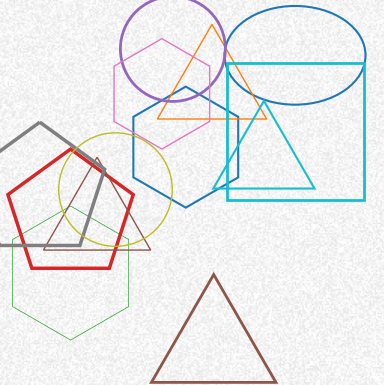[{"shape": "hexagon", "thickness": 1.5, "radius": 0.79, "center": [0.483, 0.618]}, {"shape": "oval", "thickness": 1.5, "radius": 0.92, "center": [0.766, 0.856]}, {"shape": "triangle", "thickness": 1, "radius": 0.82, "center": [0.551, 0.773]}, {"shape": "hexagon", "thickness": 0.5, "radius": 0.87, "center": [0.183, 0.291]}, {"shape": "pentagon", "thickness": 2.5, "radius": 0.86, "center": [0.183, 0.442]}, {"shape": "circle", "thickness": 2, "radius": 0.68, "center": [0.449, 0.873]}, {"shape": "triangle", "thickness": 1, "radius": 0.8, "center": [0.252, 0.431]}, {"shape": "triangle", "thickness": 2, "radius": 0.93, "center": [0.555, 0.1]}, {"shape": "hexagon", "thickness": 1, "radius": 0.72, "center": [0.42, 0.756]}, {"shape": "pentagon", "thickness": 2.5, "radius": 0.89, "center": [0.103, 0.506]}, {"shape": "circle", "thickness": 1, "radius": 0.74, "center": [0.3, 0.508]}, {"shape": "triangle", "thickness": 1.5, "radius": 0.76, "center": [0.685, 0.586]}, {"shape": "square", "thickness": 2, "radius": 0.89, "center": [0.768, 0.659]}]